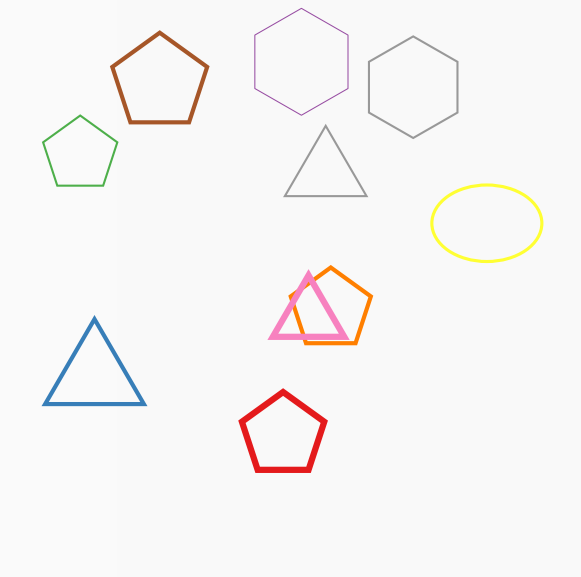[{"shape": "pentagon", "thickness": 3, "radius": 0.37, "center": [0.487, 0.246]}, {"shape": "triangle", "thickness": 2, "radius": 0.49, "center": [0.163, 0.348]}, {"shape": "pentagon", "thickness": 1, "radius": 0.34, "center": [0.138, 0.732]}, {"shape": "hexagon", "thickness": 0.5, "radius": 0.46, "center": [0.519, 0.892]}, {"shape": "pentagon", "thickness": 2, "radius": 0.36, "center": [0.569, 0.463]}, {"shape": "oval", "thickness": 1.5, "radius": 0.47, "center": [0.838, 0.613]}, {"shape": "pentagon", "thickness": 2, "radius": 0.43, "center": [0.275, 0.857]}, {"shape": "triangle", "thickness": 3, "radius": 0.35, "center": [0.531, 0.451]}, {"shape": "hexagon", "thickness": 1, "radius": 0.44, "center": [0.711, 0.848]}, {"shape": "triangle", "thickness": 1, "radius": 0.41, "center": [0.56, 0.7]}]